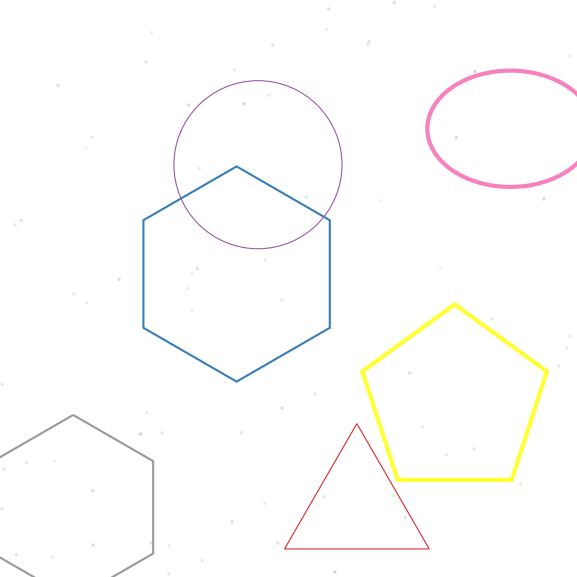[{"shape": "triangle", "thickness": 0.5, "radius": 0.72, "center": [0.618, 0.121]}, {"shape": "hexagon", "thickness": 1, "radius": 0.93, "center": [0.41, 0.525]}, {"shape": "circle", "thickness": 0.5, "radius": 0.73, "center": [0.447, 0.714]}, {"shape": "pentagon", "thickness": 2, "radius": 0.84, "center": [0.787, 0.304]}, {"shape": "oval", "thickness": 2, "radius": 0.72, "center": [0.884, 0.776]}, {"shape": "hexagon", "thickness": 1, "radius": 0.8, "center": [0.127, 0.121]}]